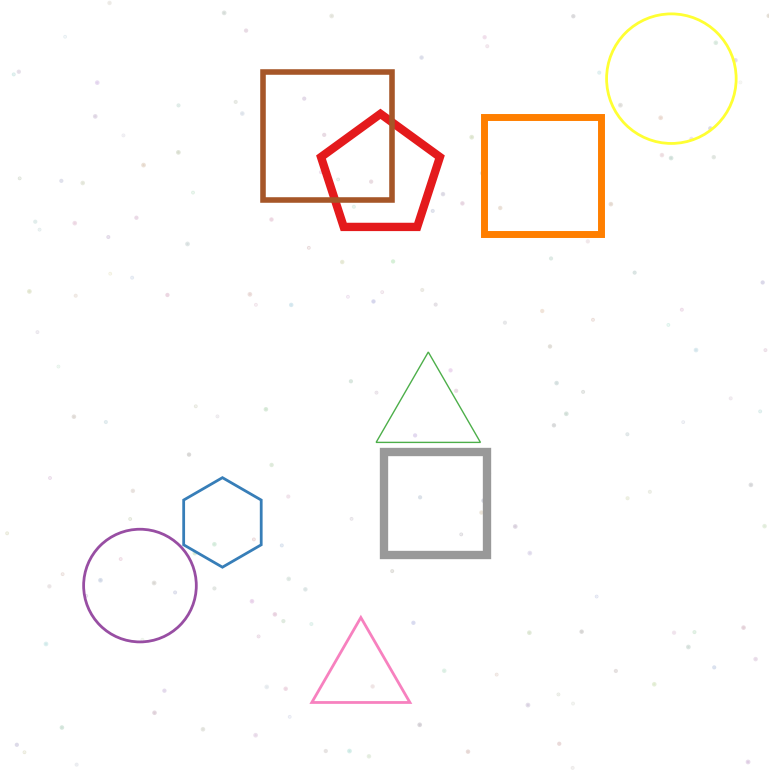[{"shape": "pentagon", "thickness": 3, "radius": 0.41, "center": [0.494, 0.771]}, {"shape": "hexagon", "thickness": 1, "radius": 0.29, "center": [0.289, 0.322]}, {"shape": "triangle", "thickness": 0.5, "radius": 0.39, "center": [0.556, 0.465]}, {"shape": "circle", "thickness": 1, "radius": 0.37, "center": [0.182, 0.24]}, {"shape": "square", "thickness": 2.5, "radius": 0.38, "center": [0.704, 0.772]}, {"shape": "circle", "thickness": 1, "radius": 0.42, "center": [0.872, 0.898]}, {"shape": "square", "thickness": 2, "radius": 0.42, "center": [0.425, 0.823]}, {"shape": "triangle", "thickness": 1, "radius": 0.37, "center": [0.469, 0.124]}, {"shape": "square", "thickness": 3, "radius": 0.34, "center": [0.565, 0.346]}]